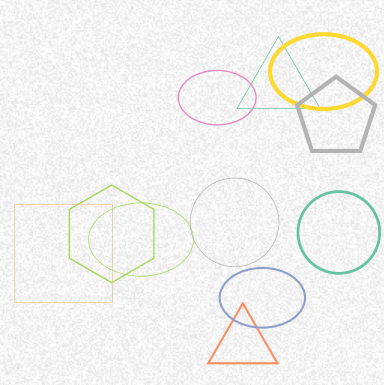[{"shape": "triangle", "thickness": 0.5, "radius": 0.62, "center": [0.723, 0.781]}, {"shape": "circle", "thickness": 2, "radius": 0.53, "center": [0.88, 0.396]}, {"shape": "triangle", "thickness": 1.5, "radius": 0.52, "center": [0.631, 0.108]}, {"shape": "oval", "thickness": 1.5, "radius": 0.55, "center": [0.681, 0.227]}, {"shape": "oval", "thickness": 1, "radius": 0.5, "center": [0.564, 0.746]}, {"shape": "hexagon", "thickness": 1, "radius": 0.63, "center": [0.29, 0.393]}, {"shape": "oval", "thickness": 0.5, "radius": 0.68, "center": [0.366, 0.378]}, {"shape": "oval", "thickness": 3, "radius": 0.69, "center": [0.84, 0.814]}, {"shape": "square", "thickness": 0.5, "radius": 0.63, "center": [0.164, 0.342]}, {"shape": "pentagon", "thickness": 3, "radius": 0.53, "center": [0.873, 0.694]}, {"shape": "circle", "thickness": 0.5, "radius": 0.58, "center": [0.609, 0.423]}]